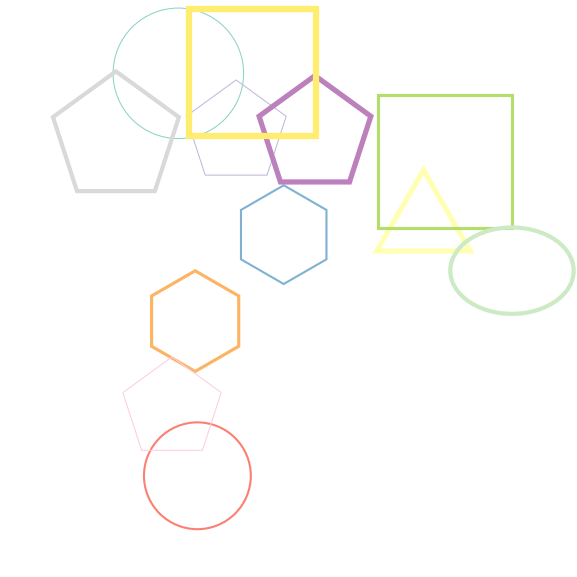[{"shape": "circle", "thickness": 0.5, "radius": 0.57, "center": [0.309, 0.872]}, {"shape": "triangle", "thickness": 2.5, "radius": 0.47, "center": [0.733, 0.611]}, {"shape": "pentagon", "thickness": 0.5, "radius": 0.46, "center": [0.409, 0.77]}, {"shape": "circle", "thickness": 1, "radius": 0.46, "center": [0.342, 0.175]}, {"shape": "hexagon", "thickness": 1, "radius": 0.43, "center": [0.491, 0.593]}, {"shape": "hexagon", "thickness": 1.5, "radius": 0.44, "center": [0.338, 0.443]}, {"shape": "square", "thickness": 1.5, "radius": 0.58, "center": [0.77, 0.72]}, {"shape": "pentagon", "thickness": 0.5, "radius": 0.45, "center": [0.298, 0.292]}, {"shape": "pentagon", "thickness": 2, "radius": 0.57, "center": [0.201, 0.761]}, {"shape": "pentagon", "thickness": 2.5, "radius": 0.51, "center": [0.545, 0.766]}, {"shape": "oval", "thickness": 2, "radius": 0.53, "center": [0.887, 0.53]}, {"shape": "square", "thickness": 3, "radius": 0.55, "center": [0.437, 0.873]}]